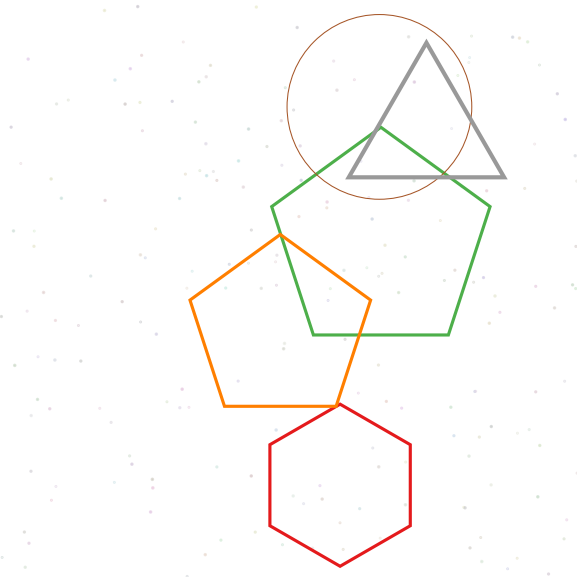[{"shape": "hexagon", "thickness": 1.5, "radius": 0.7, "center": [0.589, 0.159]}, {"shape": "pentagon", "thickness": 1.5, "radius": 0.99, "center": [0.66, 0.58]}, {"shape": "pentagon", "thickness": 1.5, "radius": 0.82, "center": [0.485, 0.429]}, {"shape": "circle", "thickness": 0.5, "radius": 0.8, "center": [0.657, 0.814]}, {"shape": "triangle", "thickness": 2, "radius": 0.78, "center": [0.738, 0.77]}]